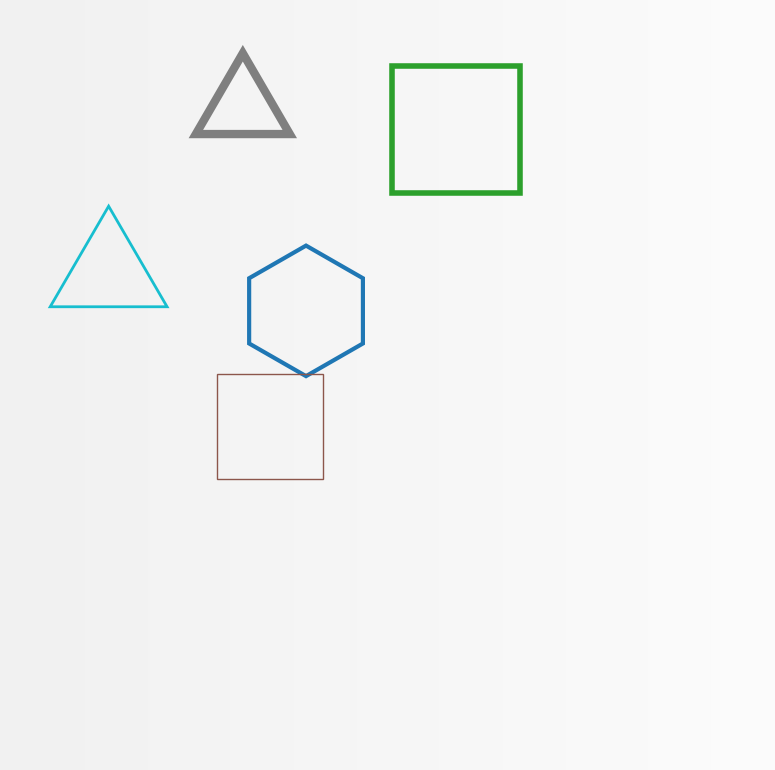[{"shape": "hexagon", "thickness": 1.5, "radius": 0.42, "center": [0.395, 0.596]}, {"shape": "square", "thickness": 2, "radius": 0.41, "center": [0.588, 0.832]}, {"shape": "square", "thickness": 0.5, "radius": 0.34, "center": [0.348, 0.446]}, {"shape": "triangle", "thickness": 3, "radius": 0.35, "center": [0.313, 0.861]}, {"shape": "triangle", "thickness": 1, "radius": 0.44, "center": [0.14, 0.645]}]